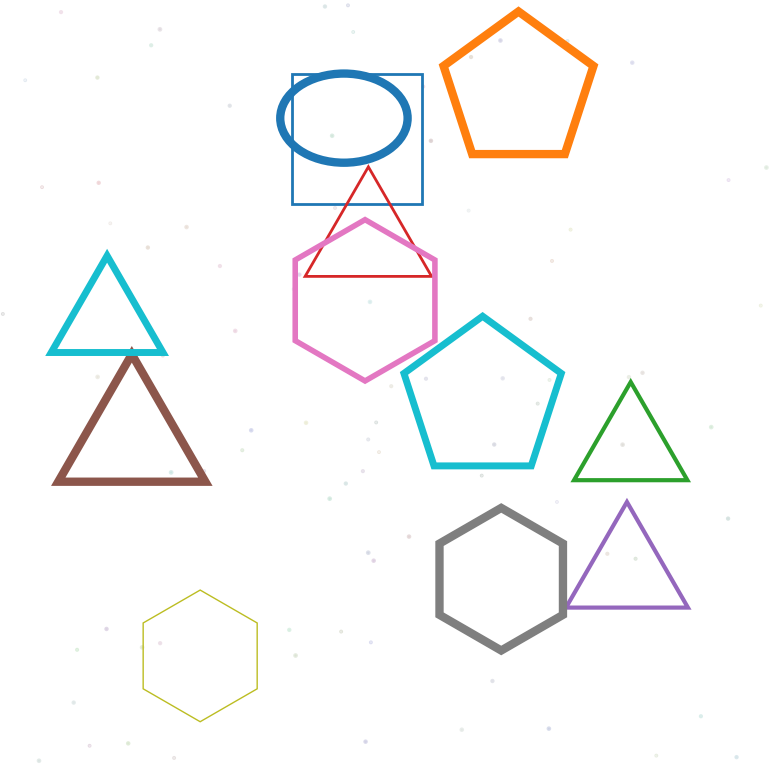[{"shape": "oval", "thickness": 3, "radius": 0.41, "center": [0.447, 0.847]}, {"shape": "square", "thickness": 1, "radius": 0.42, "center": [0.464, 0.819]}, {"shape": "pentagon", "thickness": 3, "radius": 0.51, "center": [0.673, 0.883]}, {"shape": "triangle", "thickness": 1.5, "radius": 0.42, "center": [0.819, 0.419]}, {"shape": "triangle", "thickness": 1, "radius": 0.47, "center": [0.478, 0.688]}, {"shape": "triangle", "thickness": 1.5, "radius": 0.46, "center": [0.814, 0.257]}, {"shape": "triangle", "thickness": 3, "radius": 0.55, "center": [0.171, 0.43]}, {"shape": "hexagon", "thickness": 2, "radius": 0.52, "center": [0.474, 0.61]}, {"shape": "hexagon", "thickness": 3, "radius": 0.46, "center": [0.651, 0.248]}, {"shape": "hexagon", "thickness": 0.5, "radius": 0.43, "center": [0.26, 0.148]}, {"shape": "pentagon", "thickness": 2.5, "radius": 0.54, "center": [0.627, 0.482]}, {"shape": "triangle", "thickness": 2.5, "radius": 0.42, "center": [0.139, 0.584]}]